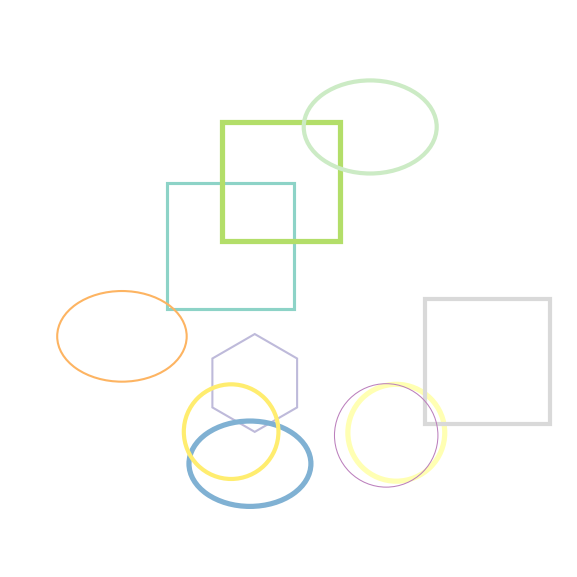[{"shape": "square", "thickness": 1.5, "radius": 0.55, "center": [0.399, 0.573]}, {"shape": "circle", "thickness": 2.5, "radius": 0.42, "center": [0.686, 0.25]}, {"shape": "hexagon", "thickness": 1, "radius": 0.42, "center": [0.441, 0.336]}, {"shape": "oval", "thickness": 2.5, "radius": 0.53, "center": [0.433, 0.196]}, {"shape": "oval", "thickness": 1, "radius": 0.56, "center": [0.211, 0.417]}, {"shape": "square", "thickness": 2.5, "radius": 0.51, "center": [0.487, 0.684]}, {"shape": "square", "thickness": 2, "radius": 0.54, "center": [0.844, 0.373]}, {"shape": "circle", "thickness": 0.5, "radius": 0.45, "center": [0.669, 0.245]}, {"shape": "oval", "thickness": 2, "radius": 0.58, "center": [0.641, 0.779]}, {"shape": "circle", "thickness": 2, "radius": 0.41, "center": [0.4, 0.252]}]